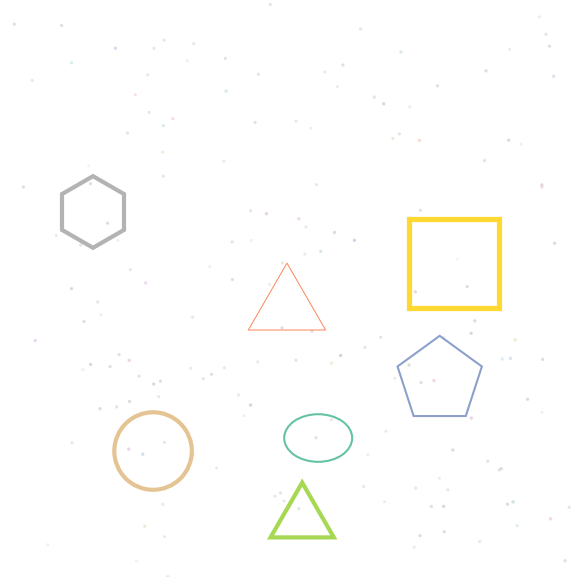[{"shape": "oval", "thickness": 1, "radius": 0.29, "center": [0.551, 0.241]}, {"shape": "triangle", "thickness": 0.5, "radius": 0.39, "center": [0.497, 0.466]}, {"shape": "pentagon", "thickness": 1, "radius": 0.38, "center": [0.761, 0.341]}, {"shape": "triangle", "thickness": 2, "radius": 0.32, "center": [0.523, 0.1]}, {"shape": "square", "thickness": 2.5, "radius": 0.39, "center": [0.786, 0.543]}, {"shape": "circle", "thickness": 2, "radius": 0.34, "center": [0.265, 0.218]}, {"shape": "hexagon", "thickness": 2, "radius": 0.31, "center": [0.161, 0.632]}]